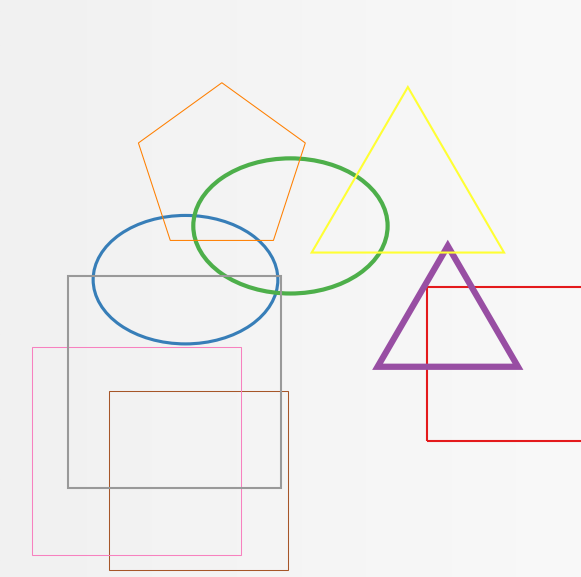[{"shape": "square", "thickness": 1, "radius": 0.67, "center": [0.869, 0.369]}, {"shape": "oval", "thickness": 1.5, "radius": 0.79, "center": [0.319, 0.515]}, {"shape": "oval", "thickness": 2, "radius": 0.84, "center": [0.5, 0.608]}, {"shape": "triangle", "thickness": 3, "radius": 0.7, "center": [0.77, 0.434]}, {"shape": "pentagon", "thickness": 0.5, "radius": 0.75, "center": [0.382, 0.705]}, {"shape": "triangle", "thickness": 1, "radius": 0.96, "center": [0.702, 0.657]}, {"shape": "square", "thickness": 0.5, "radius": 0.77, "center": [0.342, 0.167]}, {"shape": "square", "thickness": 0.5, "radius": 0.9, "center": [0.235, 0.219]}, {"shape": "square", "thickness": 1, "radius": 0.92, "center": [0.3, 0.338]}]